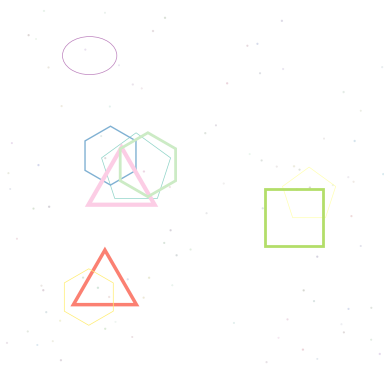[{"shape": "pentagon", "thickness": 0.5, "radius": 0.47, "center": [0.353, 0.561]}, {"shape": "pentagon", "thickness": 0.5, "radius": 0.36, "center": [0.803, 0.493]}, {"shape": "triangle", "thickness": 2.5, "radius": 0.47, "center": [0.272, 0.256]}, {"shape": "hexagon", "thickness": 1, "radius": 0.38, "center": [0.287, 0.596]}, {"shape": "square", "thickness": 2, "radius": 0.37, "center": [0.764, 0.435]}, {"shape": "triangle", "thickness": 3, "radius": 0.5, "center": [0.316, 0.518]}, {"shape": "oval", "thickness": 0.5, "radius": 0.35, "center": [0.233, 0.856]}, {"shape": "hexagon", "thickness": 2, "radius": 0.42, "center": [0.384, 0.572]}, {"shape": "hexagon", "thickness": 0.5, "radius": 0.37, "center": [0.231, 0.228]}]